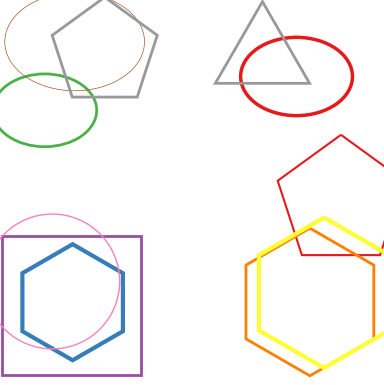[{"shape": "pentagon", "thickness": 1.5, "radius": 0.86, "center": [0.886, 0.477]}, {"shape": "oval", "thickness": 2.5, "radius": 0.73, "center": [0.77, 0.801]}, {"shape": "hexagon", "thickness": 3, "radius": 0.75, "center": [0.189, 0.215]}, {"shape": "oval", "thickness": 2, "radius": 0.68, "center": [0.116, 0.713]}, {"shape": "square", "thickness": 2, "radius": 0.9, "center": [0.186, 0.207]}, {"shape": "hexagon", "thickness": 2, "radius": 0.96, "center": [0.805, 0.216]}, {"shape": "hexagon", "thickness": 3, "radius": 0.98, "center": [0.842, 0.24]}, {"shape": "oval", "thickness": 0.5, "radius": 0.91, "center": [0.194, 0.891]}, {"shape": "circle", "thickness": 1, "radius": 0.88, "center": [0.136, 0.269]}, {"shape": "pentagon", "thickness": 2, "radius": 0.72, "center": [0.272, 0.864]}, {"shape": "triangle", "thickness": 2, "radius": 0.71, "center": [0.682, 0.854]}]